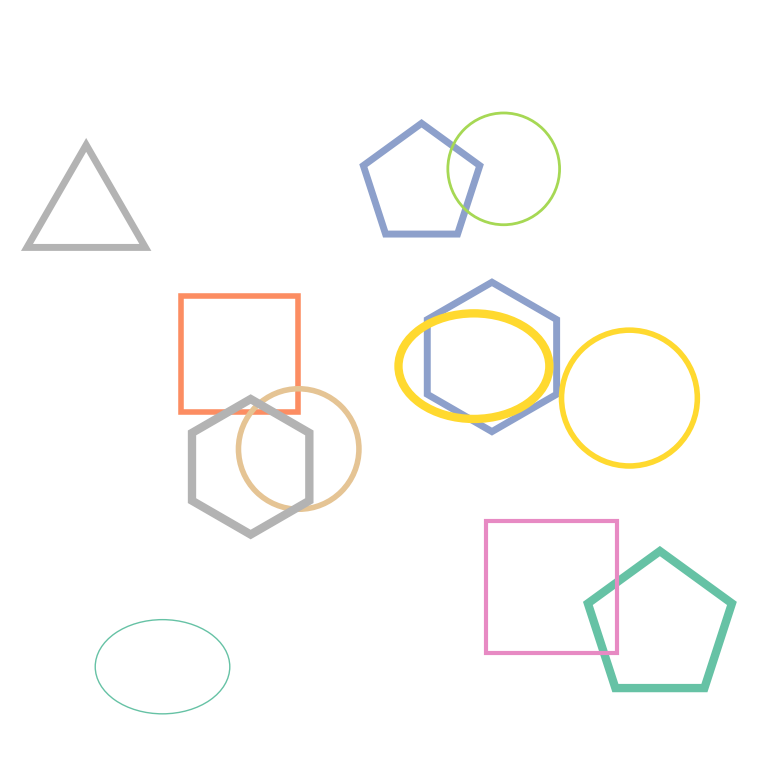[{"shape": "oval", "thickness": 0.5, "radius": 0.44, "center": [0.211, 0.134]}, {"shape": "pentagon", "thickness": 3, "radius": 0.49, "center": [0.857, 0.186]}, {"shape": "square", "thickness": 2, "radius": 0.38, "center": [0.311, 0.54]}, {"shape": "pentagon", "thickness": 2.5, "radius": 0.4, "center": [0.548, 0.76]}, {"shape": "hexagon", "thickness": 2.5, "radius": 0.48, "center": [0.639, 0.536]}, {"shape": "square", "thickness": 1.5, "radius": 0.43, "center": [0.716, 0.238]}, {"shape": "circle", "thickness": 1, "radius": 0.36, "center": [0.654, 0.781]}, {"shape": "oval", "thickness": 3, "radius": 0.49, "center": [0.615, 0.524]}, {"shape": "circle", "thickness": 2, "radius": 0.44, "center": [0.817, 0.483]}, {"shape": "circle", "thickness": 2, "radius": 0.39, "center": [0.388, 0.417]}, {"shape": "triangle", "thickness": 2.5, "radius": 0.44, "center": [0.112, 0.723]}, {"shape": "hexagon", "thickness": 3, "radius": 0.44, "center": [0.326, 0.394]}]